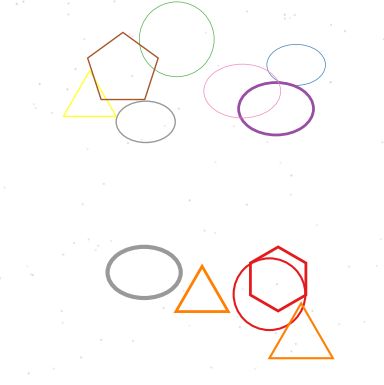[{"shape": "hexagon", "thickness": 2, "radius": 0.42, "center": [0.722, 0.275]}, {"shape": "circle", "thickness": 1.5, "radius": 0.47, "center": [0.7, 0.236]}, {"shape": "oval", "thickness": 0.5, "radius": 0.38, "center": [0.769, 0.831]}, {"shape": "circle", "thickness": 0.5, "radius": 0.49, "center": [0.459, 0.898]}, {"shape": "oval", "thickness": 2, "radius": 0.49, "center": [0.717, 0.717]}, {"shape": "triangle", "thickness": 1.5, "radius": 0.48, "center": [0.782, 0.117]}, {"shape": "triangle", "thickness": 2, "radius": 0.39, "center": [0.525, 0.23]}, {"shape": "triangle", "thickness": 1, "radius": 0.4, "center": [0.233, 0.737]}, {"shape": "pentagon", "thickness": 1, "radius": 0.48, "center": [0.319, 0.819]}, {"shape": "oval", "thickness": 0.5, "radius": 0.5, "center": [0.629, 0.763]}, {"shape": "oval", "thickness": 3, "radius": 0.48, "center": [0.374, 0.292]}, {"shape": "oval", "thickness": 1, "radius": 0.38, "center": [0.378, 0.684]}]